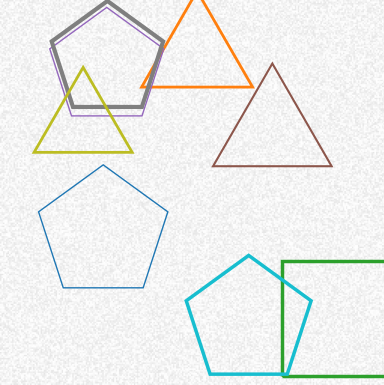[{"shape": "pentagon", "thickness": 1, "radius": 0.88, "center": [0.268, 0.395]}, {"shape": "triangle", "thickness": 2, "radius": 0.83, "center": [0.512, 0.857]}, {"shape": "square", "thickness": 2.5, "radius": 0.74, "center": [0.88, 0.172]}, {"shape": "pentagon", "thickness": 1, "radius": 0.78, "center": [0.277, 0.825]}, {"shape": "triangle", "thickness": 1.5, "radius": 0.89, "center": [0.707, 0.657]}, {"shape": "pentagon", "thickness": 3, "radius": 0.76, "center": [0.279, 0.845]}, {"shape": "triangle", "thickness": 2, "radius": 0.74, "center": [0.216, 0.678]}, {"shape": "pentagon", "thickness": 2.5, "radius": 0.85, "center": [0.646, 0.166]}]